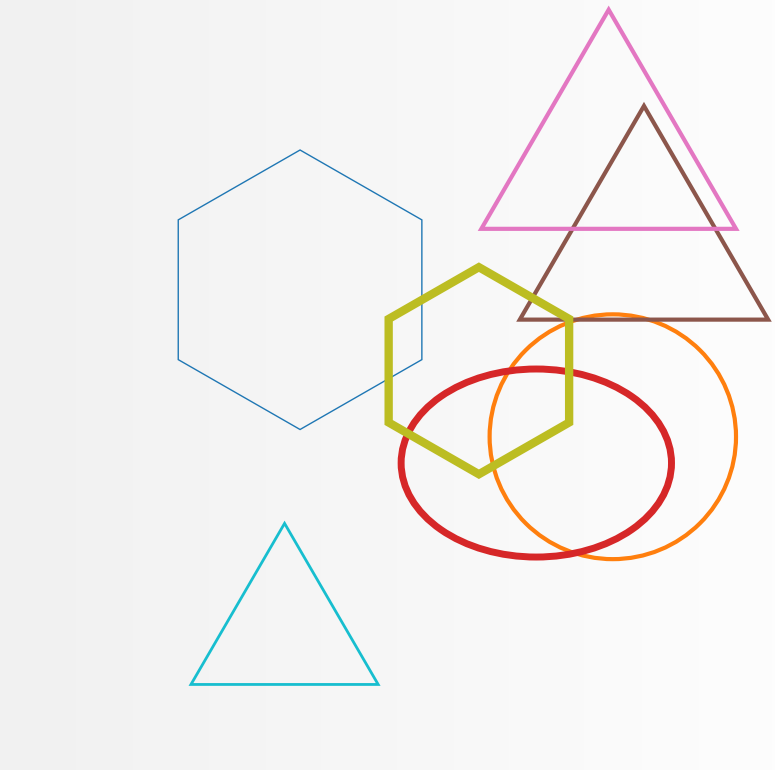[{"shape": "hexagon", "thickness": 0.5, "radius": 0.91, "center": [0.387, 0.624]}, {"shape": "circle", "thickness": 1.5, "radius": 0.79, "center": [0.791, 0.433]}, {"shape": "oval", "thickness": 2.5, "radius": 0.87, "center": [0.692, 0.399]}, {"shape": "triangle", "thickness": 1.5, "radius": 0.93, "center": [0.831, 0.677]}, {"shape": "triangle", "thickness": 1.5, "radius": 0.95, "center": [0.785, 0.798]}, {"shape": "hexagon", "thickness": 3, "radius": 0.67, "center": [0.618, 0.519]}, {"shape": "triangle", "thickness": 1, "radius": 0.7, "center": [0.367, 0.181]}]